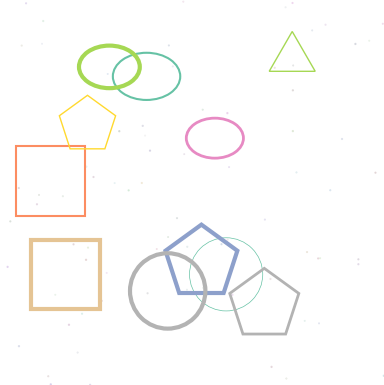[{"shape": "circle", "thickness": 0.5, "radius": 0.48, "center": [0.587, 0.287]}, {"shape": "oval", "thickness": 1.5, "radius": 0.44, "center": [0.381, 0.802]}, {"shape": "square", "thickness": 1.5, "radius": 0.45, "center": [0.132, 0.53]}, {"shape": "pentagon", "thickness": 3, "radius": 0.49, "center": [0.523, 0.318]}, {"shape": "oval", "thickness": 2, "radius": 0.37, "center": [0.558, 0.641]}, {"shape": "triangle", "thickness": 1, "radius": 0.34, "center": [0.759, 0.849]}, {"shape": "oval", "thickness": 3, "radius": 0.39, "center": [0.284, 0.826]}, {"shape": "pentagon", "thickness": 1, "radius": 0.38, "center": [0.227, 0.676]}, {"shape": "square", "thickness": 3, "radius": 0.45, "center": [0.171, 0.288]}, {"shape": "circle", "thickness": 3, "radius": 0.49, "center": [0.436, 0.244]}, {"shape": "pentagon", "thickness": 2, "radius": 0.47, "center": [0.686, 0.209]}]